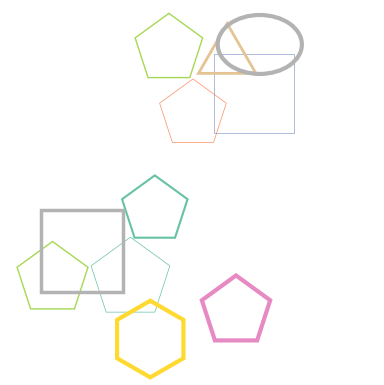[{"shape": "pentagon", "thickness": 0.5, "radius": 0.54, "center": [0.339, 0.276]}, {"shape": "pentagon", "thickness": 1.5, "radius": 0.45, "center": [0.402, 0.455]}, {"shape": "pentagon", "thickness": 0.5, "radius": 0.46, "center": [0.501, 0.704]}, {"shape": "square", "thickness": 0.5, "radius": 0.51, "center": [0.66, 0.757]}, {"shape": "pentagon", "thickness": 3, "radius": 0.47, "center": [0.613, 0.191]}, {"shape": "pentagon", "thickness": 1, "radius": 0.46, "center": [0.439, 0.873]}, {"shape": "pentagon", "thickness": 1, "radius": 0.48, "center": [0.136, 0.276]}, {"shape": "hexagon", "thickness": 3, "radius": 0.5, "center": [0.39, 0.119]}, {"shape": "triangle", "thickness": 2, "radius": 0.43, "center": [0.59, 0.853]}, {"shape": "square", "thickness": 2.5, "radius": 0.54, "center": [0.213, 0.348]}, {"shape": "oval", "thickness": 3, "radius": 0.55, "center": [0.675, 0.885]}]